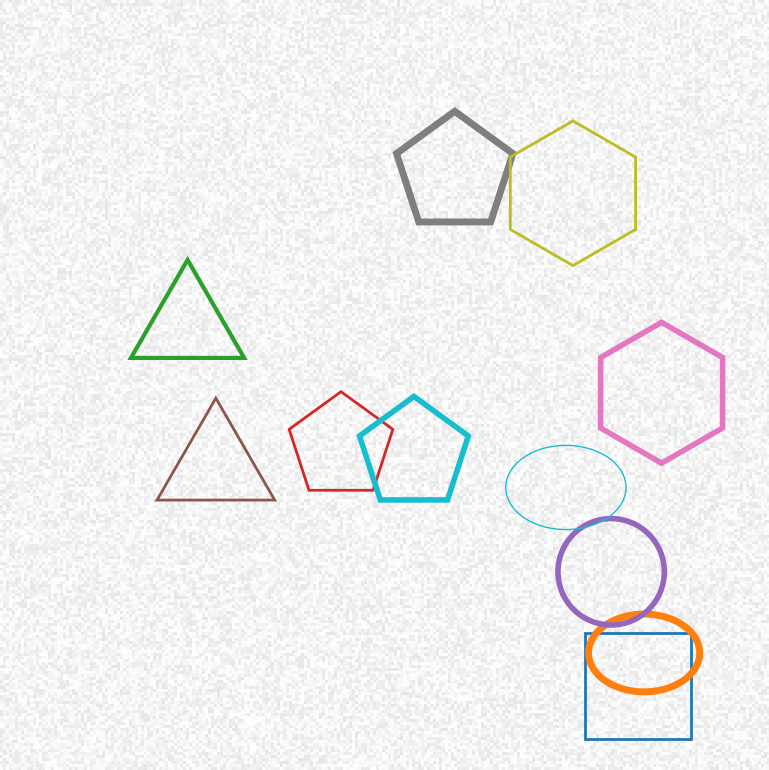[{"shape": "square", "thickness": 1, "radius": 0.35, "center": [0.828, 0.109]}, {"shape": "oval", "thickness": 2.5, "radius": 0.36, "center": [0.837, 0.152]}, {"shape": "triangle", "thickness": 1.5, "radius": 0.42, "center": [0.244, 0.578]}, {"shape": "pentagon", "thickness": 1, "radius": 0.35, "center": [0.443, 0.421]}, {"shape": "circle", "thickness": 2, "radius": 0.35, "center": [0.794, 0.257]}, {"shape": "triangle", "thickness": 1, "radius": 0.44, "center": [0.28, 0.395]}, {"shape": "hexagon", "thickness": 2, "radius": 0.46, "center": [0.859, 0.49]}, {"shape": "pentagon", "thickness": 2.5, "radius": 0.4, "center": [0.591, 0.776]}, {"shape": "hexagon", "thickness": 1, "radius": 0.47, "center": [0.744, 0.749]}, {"shape": "pentagon", "thickness": 2, "radius": 0.37, "center": [0.538, 0.411]}, {"shape": "oval", "thickness": 0.5, "radius": 0.39, "center": [0.735, 0.367]}]